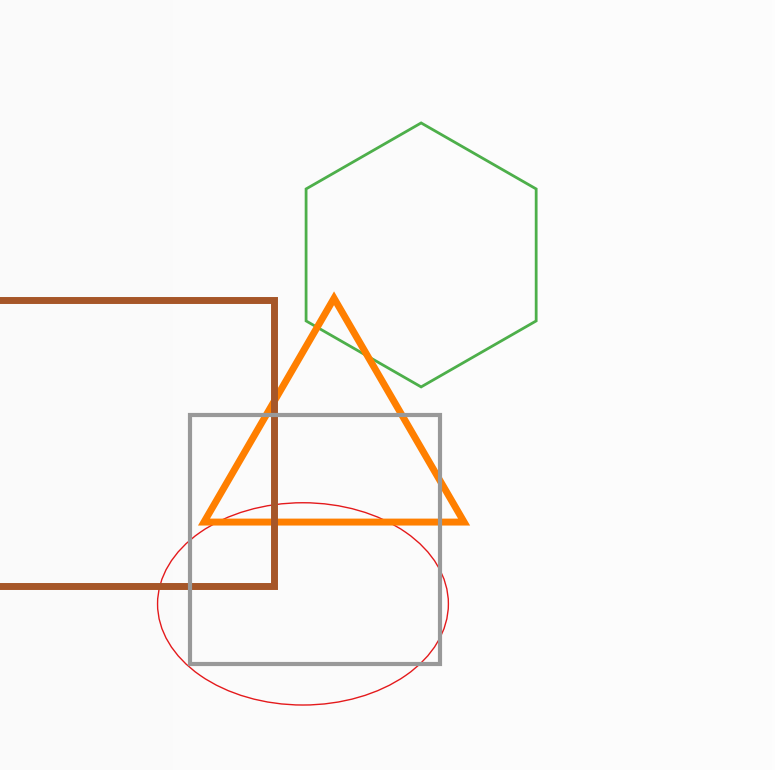[{"shape": "oval", "thickness": 0.5, "radius": 0.94, "center": [0.391, 0.216]}, {"shape": "hexagon", "thickness": 1, "radius": 0.86, "center": [0.543, 0.669]}, {"shape": "triangle", "thickness": 2.5, "radius": 0.97, "center": [0.431, 0.419]}, {"shape": "square", "thickness": 2.5, "radius": 0.93, "center": [0.169, 0.425]}, {"shape": "square", "thickness": 1.5, "radius": 0.81, "center": [0.407, 0.299]}]